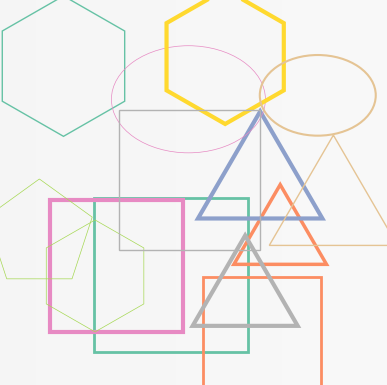[{"shape": "square", "thickness": 2, "radius": 1.0, "center": [0.441, 0.286]}, {"shape": "hexagon", "thickness": 1, "radius": 0.91, "center": [0.164, 0.828]}, {"shape": "triangle", "thickness": 2.5, "radius": 0.69, "center": [0.723, 0.382]}, {"shape": "square", "thickness": 2, "radius": 0.76, "center": [0.676, 0.127]}, {"shape": "triangle", "thickness": 3, "radius": 0.93, "center": [0.671, 0.525]}, {"shape": "oval", "thickness": 0.5, "radius": 0.99, "center": [0.486, 0.742]}, {"shape": "square", "thickness": 3, "radius": 0.86, "center": [0.301, 0.309]}, {"shape": "pentagon", "thickness": 0.5, "radius": 0.72, "center": [0.102, 0.392]}, {"shape": "hexagon", "thickness": 0.5, "radius": 0.73, "center": [0.245, 0.283]}, {"shape": "hexagon", "thickness": 3, "radius": 0.87, "center": [0.581, 0.853]}, {"shape": "triangle", "thickness": 1, "radius": 0.95, "center": [0.86, 0.458]}, {"shape": "oval", "thickness": 1.5, "radius": 0.75, "center": [0.82, 0.752]}, {"shape": "square", "thickness": 1, "radius": 0.91, "center": [0.488, 0.533]}, {"shape": "triangle", "thickness": 3, "radius": 0.78, "center": [0.633, 0.232]}]